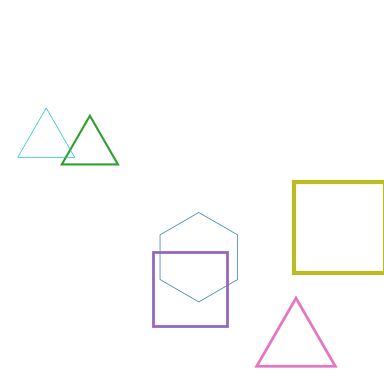[{"shape": "hexagon", "thickness": 0.5, "radius": 0.58, "center": [0.516, 0.332]}, {"shape": "triangle", "thickness": 1.5, "radius": 0.42, "center": [0.233, 0.615]}, {"shape": "square", "thickness": 2, "radius": 0.48, "center": [0.494, 0.248]}, {"shape": "triangle", "thickness": 2, "radius": 0.59, "center": [0.769, 0.108]}, {"shape": "square", "thickness": 3, "radius": 0.59, "center": [0.882, 0.41]}, {"shape": "triangle", "thickness": 0.5, "radius": 0.43, "center": [0.12, 0.634]}]